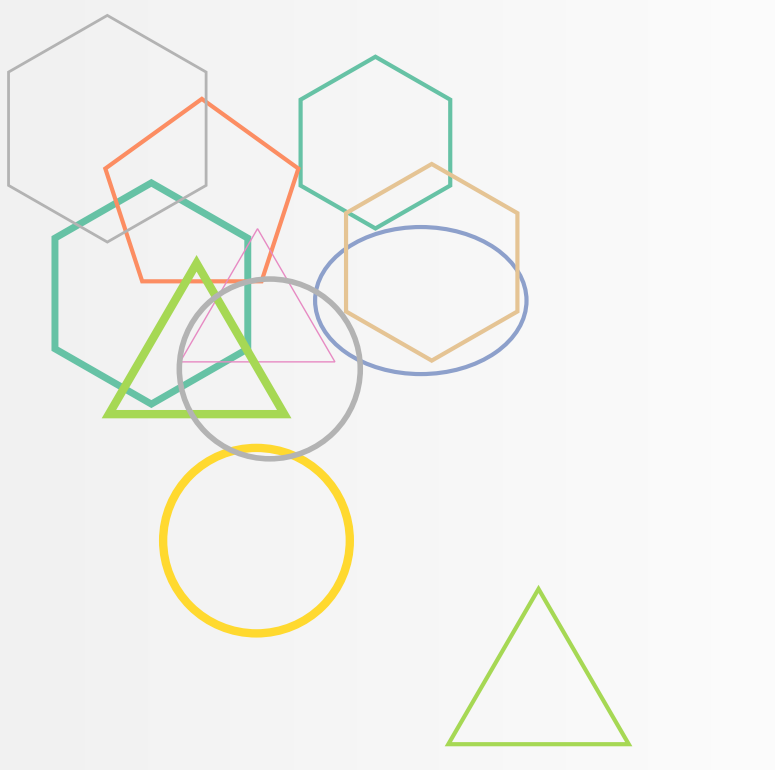[{"shape": "hexagon", "thickness": 2.5, "radius": 0.72, "center": [0.195, 0.619]}, {"shape": "hexagon", "thickness": 1.5, "radius": 0.56, "center": [0.484, 0.815]}, {"shape": "pentagon", "thickness": 1.5, "radius": 0.65, "center": [0.26, 0.741]}, {"shape": "oval", "thickness": 1.5, "radius": 0.68, "center": [0.543, 0.61]}, {"shape": "triangle", "thickness": 0.5, "radius": 0.58, "center": [0.332, 0.588]}, {"shape": "triangle", "thickness": 1.5, "radius": 0.67, "center": [0.695, 0.101]}, {"shape": "triangle", "thickness": 3, "radius": 0.65, "center": [0.254, 0.527]}, {"shape": "circle", "thickness": 3, "radius": 0.6, "center": [0.331, 0.298]}, {"shape": "hexagon", "thickness": 1.5, "radius": 0.64, "center": [0.557, 0.659]}, {"shape": "hexagon", "thickness": 1, "radius": 0.74, "center": [0.138, 0.833]}, {"shape": "circle", "thickness": 2, "radius": 0.58, "center": [0.348, 0.521]}]